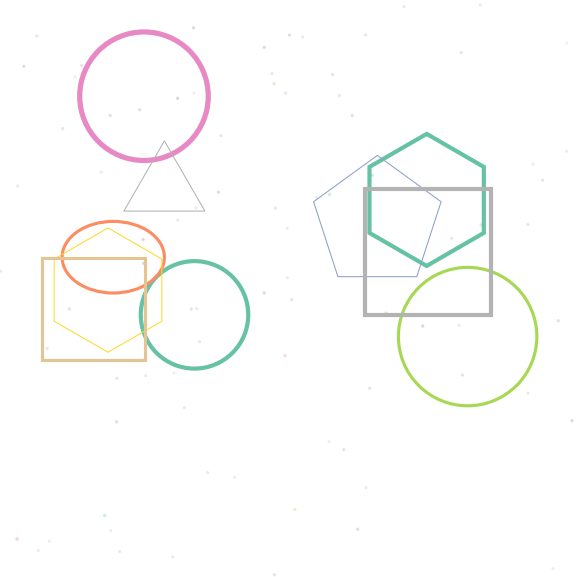[{"shape": "circle", "thickness": 2, "radius": 0.47, "center": [0.337, 0.454]}, {"shape": "hexagon", "thickness": 2, "radius": 0.57, "center": [0.739, 0.653]}, {"shape": "oval", "thickness": 1.5, "radius": 0.44, "center": [0.196, 0.554]}, {"shape": "pentagon", "thickness": 0.5, "radius": 0.58, "center": [0.653, 0.614]}, {"shape": "circle", "thickness": 2.5, "radius": 0.56, "center": [0.249, 0.833]}, {"shape": "circle", "thickness": 1.5, "radius": 0.6, "center": [0.81, 0.416]}, {"shape": "hexagon", "thickness": 0.5, "radius": 0.54, "center": [0.187, 0.497]}, {"shape": "square", "thickness": 1.5, "radius": 0.44, "center": [0.162, 0.464]}, {"shape": "square", "thickness": 2, "radius": 0.55, "center": [0.741, 0.562]}, {"shape": "triangle", "thickness": 0.5, "radius": 0.41, "center": [0.285, 0.674]}]